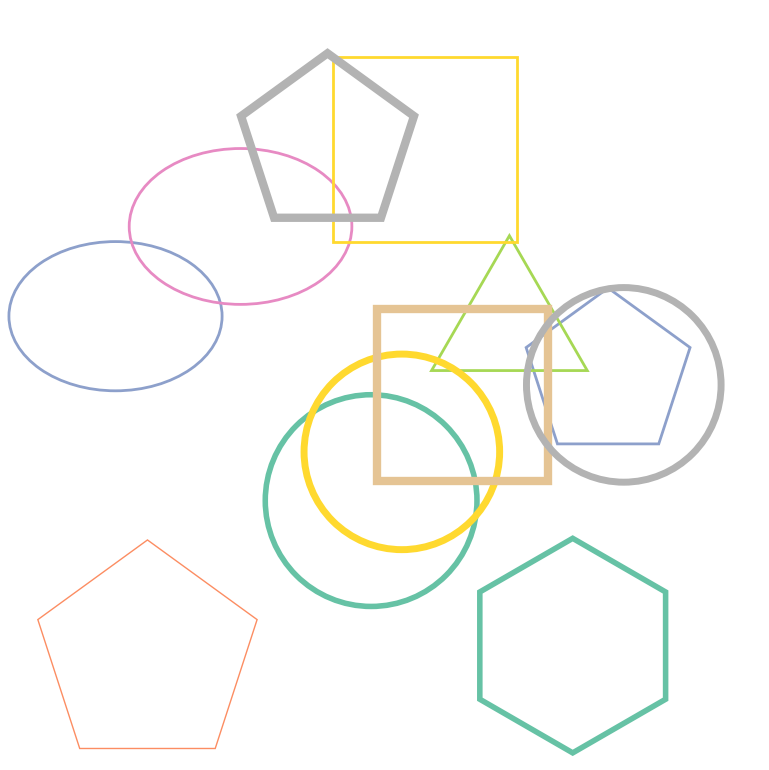[{"shape": "hexagon", "thickness": 2, "radius": 0.7, "center": [0.744, 0.162]}, {"shape": "circle", "thickness": 2, "radius": 0.69, "center": [0.482, 0.35]}, {"shape": "pentagon", "thickness": 0.5, "radius": 0.75, "center": [0.192, 0.149]}, {"shape": "pentagon", "thickness": 1, "radius": 0.56, "center": [0.79, 0.514]}, {"shape": "oval", "thickness": 1, "radius": 0.69, "center": [0.15, 0.589]}, {"shape": "oval", "thickness": 1, "radius": 0.72, "center": [0.312, 0.706]}, {"shape": "triangle", "thickness": 1, "radius": 0.58, "center": [0.662, 0.577]}, {"shape": "circle", "thickness": 2.5, "radius": 0.63, "center": [0.522, 0.413]}, {"shape": "square", "thickness": 1, "radius": 0.6, "center": [0.552, 0.806]}, {"shape": "square", "thickness": 3, "radius": 0.56, "center": [0.601, 0.487]}, {"shape": "circle", "thickness": 2.5, "radius": 0.63, "center": [0.81, 0.5]}, {"shape": "pentagon", "thickness": 3, "radius": 0.59, "center": [0.425, 0.813]}]